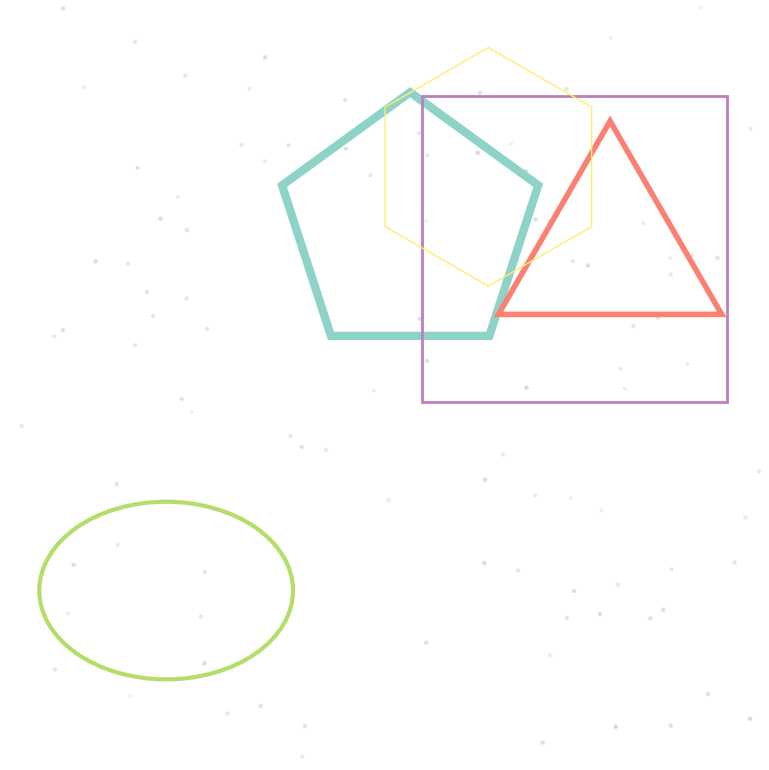[{"shape": "pentagon", "thickness": 3, "radius": 0.87, "center": [0.533, 0.705]}, {"shape": "triangle", "thickness": 2, "radius": 0.84, "center": [0.792, 0.675]}, {"shape": "oval", "thickness": 1.5, "radius": 0.82, "center": [0.216, 0.233]}, {"shape": "square", "thickness": 1, "radius": 0.99, "center": [0.746, 0.676]}, {"shape": "hexagon", "thickness": 0.5, "radius": 0.77, "center": [0.634, 0.783]}]